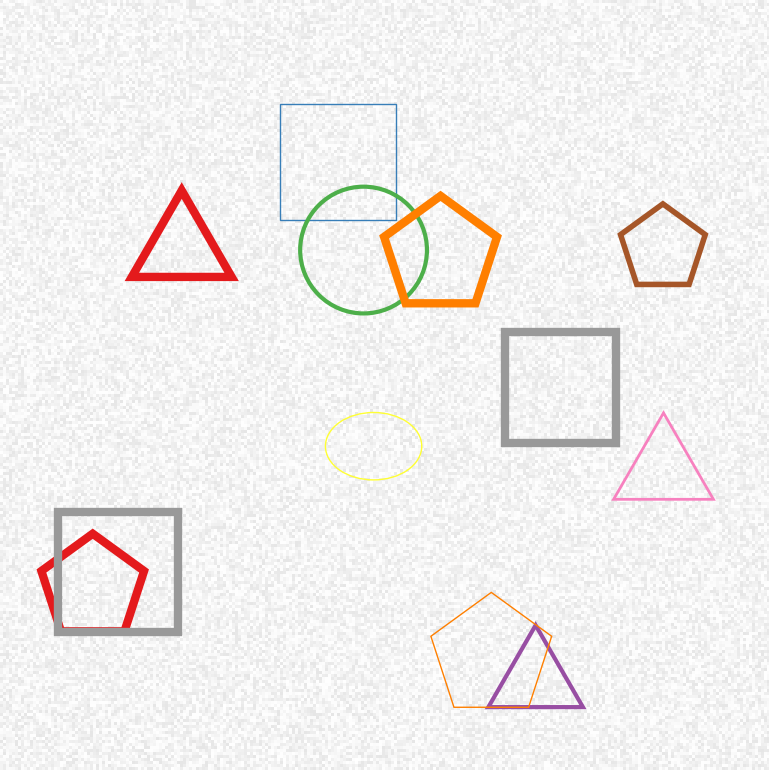[{"shape": "pentagon", "thickness": 3, "radius": 0.35, "center": [0.12, 0.237]}, {"shape": "triangle", "thickness": 3, "radius": 0.37, "center": [0.236, 0.678]}, {"shape": "square", "thickness": 0.5, "radius": 0.38, "center": [0.439, 0.79]}, {"shape": "circle", "thickness": 1.5, "radius": 0.41, "center": [0.472, 0.675]}, {"shape": "triangle", "thickness": 1.5, "radius": 0.35, "center": [0.696, 0.117]}, {"shape": "pentagon", "thickness": 0.5, "radius": 0.41, "center": [0.638, 0.148]}, {"shape": "pentagon", "thickness": 3, "radius": 0.39, "center": [0.572, 0.669]}, {"shape": "oval", "thickness": 0.5, "radius": 0.31, "center": [0.485, 0.421]}, {"shape": "pentagon", "thickness": 2, "radius": 0.29, "center": [0.861, 0.677]}, {"shape": "triangle", "thickness": 1, "radius": 0.37, "center": [0.862, 0.389]}, {"shape": "square", "thickness": 3, "radius": 0.39, "center": [0.153, 0.257]}, {"shape": "square", "thickness": 3, "radius": 0.36, "center": [0.728, 0.497]}]